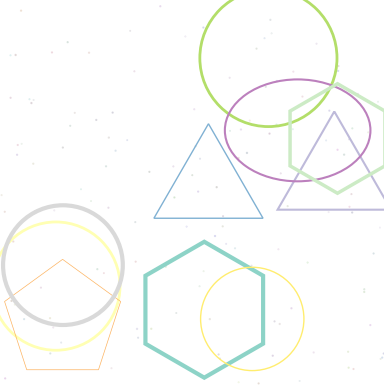[{"shape": "hexagon", "thickness": 3, "radius": 0.88, "center": [0.531, 0.196]}, {"shape": "circle", "thickness": 2, "radius": 0.83, "center": [0.145, 0.257]}, {"shape": "triangle", "thickness": 1.5, "radius": 0.85, "center": [0.868, 0.54]}, {"shape": "triangle", "thickness": 1, "radius": 0.82, "center": [0.541, 0.515]}, {"shape": "pentagon", "thickness": 0.5, "radius": 0.79, "center": [0.163, 0.168]}, {"shape": "circle", "thickness": 2, "radius": 0.89, "center": [0.697, 0.849]}, {"shape": "circle", "thickness": 3, "radius": 0.78, "center": [0.163, 0.311]}, {"shape": "oval", "thickness": 1.5, "radius": 0.95, "center": [0.773, 0.661]}, {"shape": "hexagon", "thickness": 2.5, "radius": 0.71, "center": [0.877, 0.64]}, {"shape": "circle", "thickness": 1, "radius": 0.67, "center": [0.655, 0.172]}]